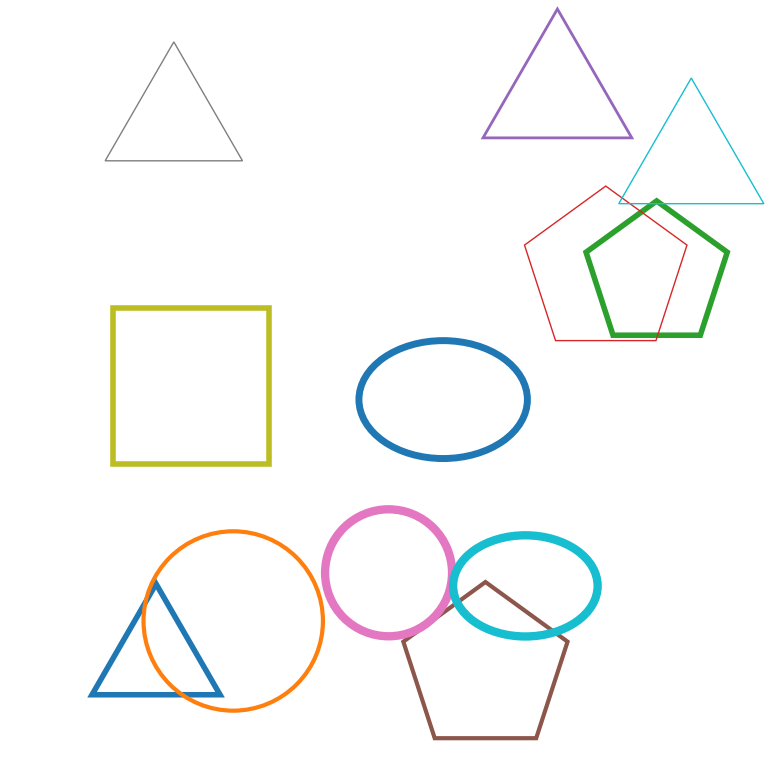[{"shape": "oval", "thickness": 2.5, "radius": 0.55, "center": [0.576, 0.481]}, {"shape": "triangle", "thickness": 2, "radius": 0.48, "center": [0.203, 0.146]}, {"shape": "circle", "thickness": 1.5, "radius": 0.58, "center": [0.303, 0.194]}, {"shape": "pentagon", "thickness": 2, "radius": 0.48, "center": [0.853, 0.643]}, {"shape": "pentagon", "thickness": 0.5, "radius": 0.55, "center": [0.787, 0.647]}, {"shape": "triangle", "thickness": 1, "radius": 0.56, "center": [0.724, 0.877]}, {"shape": "pentagon", "thickness": 1.5, "radius": 0.56, "center": [0.63, 0.132]}, {"shape": "circle", "thickness": 3, "radius": 0.41, "center": [0.505, 0.256]}, {"shape": "triangle", "thickness": 0.5, "radius": 0.51, "center": [0.226, 0.843]}, {"shape": "square", "thickness": 2, "radius": 0.51, "center": [0.248, 0.499]}, {"shape": "oval", "thickness": 3, "radius": 0.47, "center": [0.682, 0.239]}, {"shape": "triangle", "thickness": 0.5, "radius": 0.54, "center": [0.898, 0.79]}]